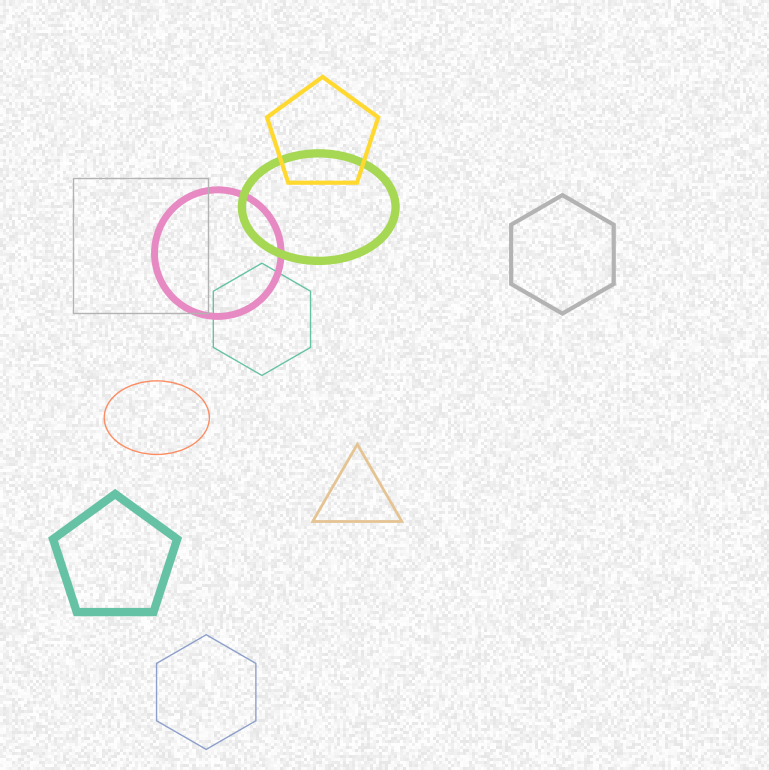[{"shape": "pentagon", "thickness": 3, "radius": 0.42, "center": [0.15, 0.274]}, {"shape": "hexagon", "thickness": 0.5, "radius": 0.36, "center": [0.34, 0.585]}, {"shape": "oval", "thickness": 0.5, "radius": 0.34, "center": [0.204, 0.458]}, {"shape": "hexagon", "thickness": 0.5, "radius": 0.37, "center": [0.268, 0.101]}, {"shape": "circle", "thickness": 2.5, "radius": 0.41, "center": [0.283, 0.671]}, {"shape": "oval", "thickness": 3, "radius": 0.5, "center": [0.414, 0.731]}, {"shape": "pentagon", "thickness": 1.5, "radius": 0.38, "center": [0.419, 0.824]}, {"shape": "triangle", "thickness": 1, "radius": 0.33, "center": [0.464, 0.356]}, {"shape": "square", "thickness": 0.5, "radius": 0.44, "center": [0.182, 0.681]}, {"shape": "hexagon", "thickness": 1.5, "radius": 0.38, "center": [0.73, 0.67]}]